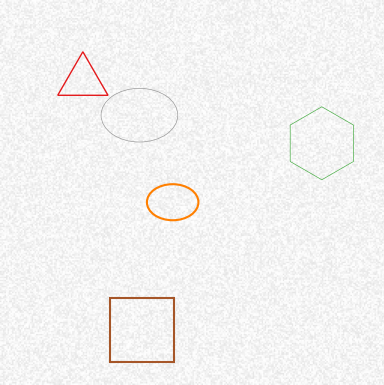[{"shape": "triangle", "thickness": 1, "radius": 0.38, "center": [0.215, 0.79]}, {"shape": "hexagon", "thickness": 0.5, "radius": 0.47, "center": [0.836, 0.628]}, {"shape": "oval", "thickness": 1.5, "radius": 0.33, "center": [0.448, 0.475]}, {"shape": "square", "thickness": 1.5, "radius": 0.41, "center": [0.369, 0.143]}, {"shape": "oval", "thickness": 0.5, "radius": 0.5, "center": [0.362, 0.701]}]